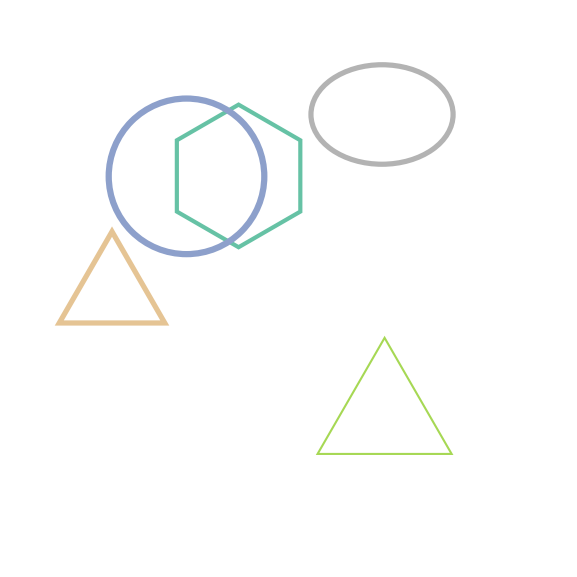[{"shape": "hexagon", "thickness": 2, "radius": 0.62, "center": [0.413, 0.694]}, {"shape": "circle", "thickness": 3, "radius": 0.67, "center": [0.323, 0.694]}, {"shape": "triangle", "thickness": 1, "radius": 0.67, "center": [0.666, 0.28]}, {"shape": "triangle", "thickness": 2.5, "radius": 0.53, "center": [0.194, 0.493]}, {"shape": "oval", "thickness": 2.5, "radius": 0.62, "center": [0.662, 0.801]}]